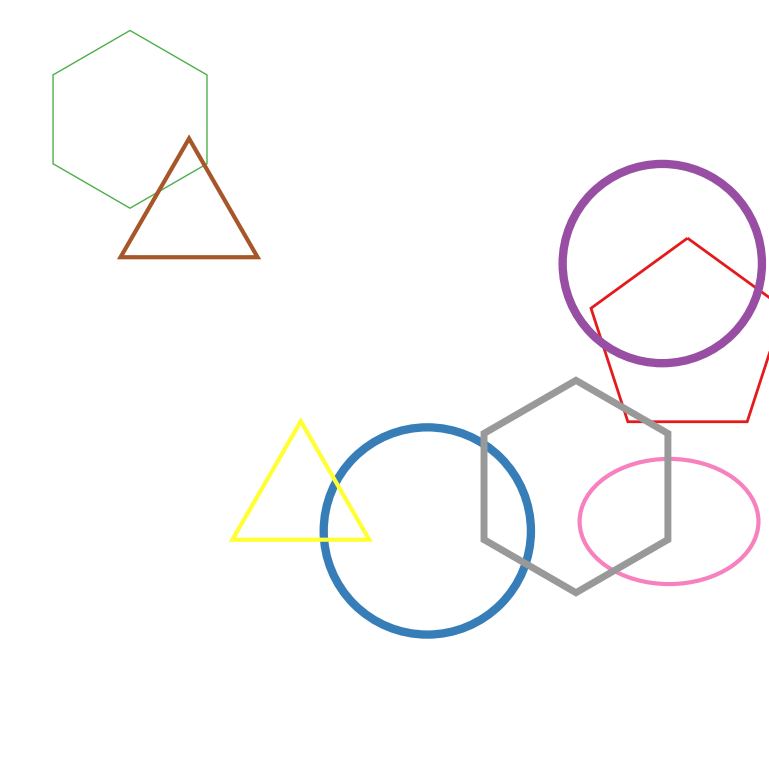[{"shape": "pentagon", "thickness": 1, "radius": 0.66, "center": [0.893, 0.559]}, {"shape": "circle", "thickness": 3, "radius": 0.67, "center": [0.555, 0.31]}, {"shape": "hexagon", "thickness": 0.5, "radius": 0.58, "center": [0.169, 0.845]}, {"shape": "circle", "thickness": 3, "radius": 0.65, "center": [0.86, 0.658]}, {"shape": "triangle", "thickness": 1.5, "radius": 0.51, "center": [0.391, 0.35]}, {"shape": "triangle", "thickness": 1.5, "radius": 0.51, "center": [0.246, 0.717]}, {"shape": "oval", "thickness": 1.5, "radius": 0.58, "center": [0.869, 0.323]}, {"shape": "hexagon", "thickness": 2.5, "radius": 0.69, "center": [0.748, 0.368]}]